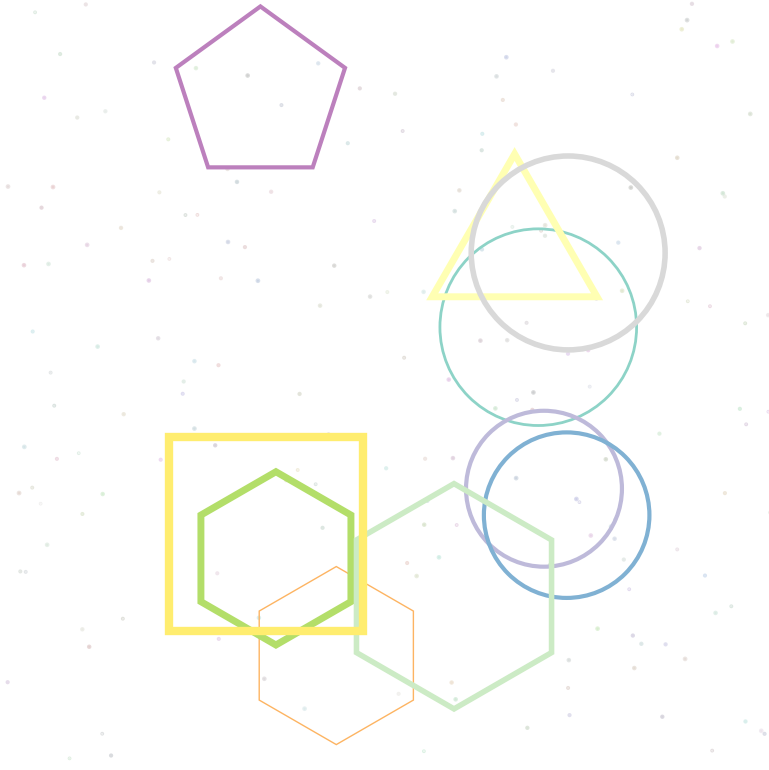[{"shape": "circle", "thickness": 1, "radius": 0.64, "center": [0.699, 0.575]}, {"shape": "triangle", "thickness": 2.5, "radius": 0.62, "center": [0.668, 0.676]}, {"shape": "circle", "thickness": 1.5, "radius": 0.51, "center": [0.706, 0.365]}, {"shape": "circle", "thickness": 1.5, "radius": 0.54, "center": [0.736, 0.331]}, {"shape": "hexagon", "thickness": 0.5, "radius": 0.58, "center": [0.437, 0.149]}, {"shape": "hexagon", "thickness": 2.5, "radius": 0.56, "center": [0.358, 0.275]}, {"shape": "circle", "thickness": 2, "radius": 0.63, "center": [0.738, 0.672]}, {"shape": "pentagon", "thickness": 1.5, "radius": 0.58, "center": [0.338, 0.876]}, {"shape": "hexagon", "thickness": 2, "radius": 0.73, "center": [0.59, 0.226]}, {"shape": "square", "thickness": 3, "radius": 0.63, "center": [0.345, 0.306]}]